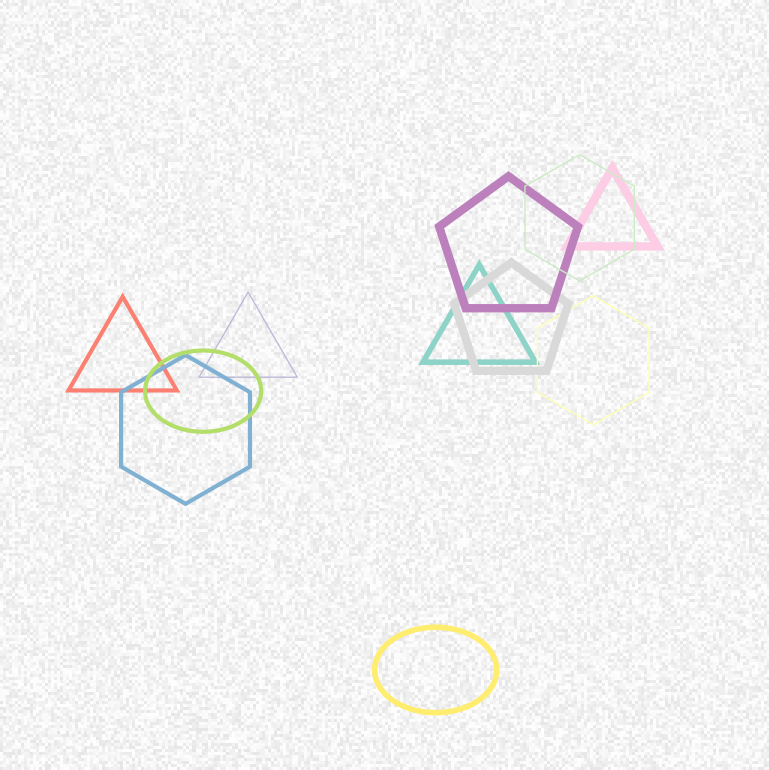[{"shape": "triangle", "thickness": 2, "radius": 0.42, "center": [0.622, 0.572]}, {"shape": "hexagon", "thickness": 0.5, "radius": 0.42, "center": [0.77, 0.532]}, {"shape": "triangle", "thickness": 0.5, "radius": 0.37, "center": [0.322, 0.547]}, {"shape": "triangle", "thickness": 1.5, "radius": 0.41, "center": [0.159, 0.534]}, {"shape": "hexagon", "thickness": 1.5, "radius": 0.48, "center": [0.241, 0.442]}, {"shape": "oval", "thickness": 1.5, "radius": 0.38, "center": [0.264, 0.492]}, {"shape": "triangle", "thickness": 3, "radius": 0.34, "center": [0.795, 0.714]}, {"shape": "pentagon", "thickness": 3, "radius": 0.39, "center": [0.664, 0.581]}, {"shape": "pentagon", "thickness": 3, "radius": 0.47, "center": [0.66, 0.676]}, {"shape": "hexagon", "thickness": 0.5, "radius": 0.41, "center": [0.753, 0.717]}, {"shape": "oval", "thickness": 2, "radius": 0.4, "center": [0.566, 0.13]}]